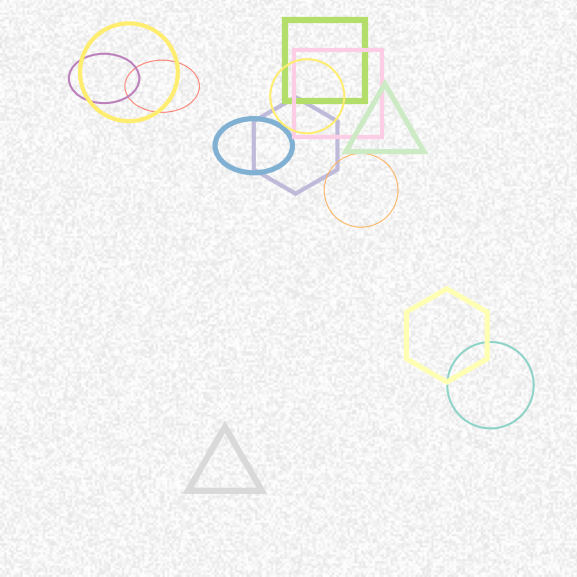[{"shape": "circle", "thickness": 1, "radius": 0.37, "center": [0.849, 0.332]}, {"shape": "hexagon", "thickness": 2.5, "radius": 0.4, "center": [0.774, 0.418]}, {"shape": "hexagon", "thickness": 2, "radius": 0.42, "center": [0.512, 0.747]}, {"shape": "oval", "thickness": 0.5, "radius": 0.32, "center": [0.281, 0.85]}, {"shape": "oval", "thickness": 2.5, "radius": 0.34, "center": [0.439, 0.747]}, {"shape": "circle", "thickness": 0.5, "radius": 0.32, "center": [0.625, 0.67]}, {"shape": "square", "thickness": 3, "radius": 0.35, "center": [0.563, 0.894]}, {"shape": "square", "thickness": 2, "radius": 0.38, "center": [0.585, 0.837]}, {"shape": "triangle", "thickness": 3, "radius": 0.37, "center": [0.389, 0.186]}, {"shape": "oval", "thickness": 1, "radius": 0.31, "center": [0.18, 0.863]}, {"shape": "triangle", "thickness": 2.5, "radius": 0.39, "center": [0.666, 0.776]}, {"shape": "circle", "thickness": 2, "radius": 0.42, "center": [0.223, 0.874]}, {"shape": "circle", "thickness": 1, "radius": 0.32, "center": [0.532, 0.833]}]